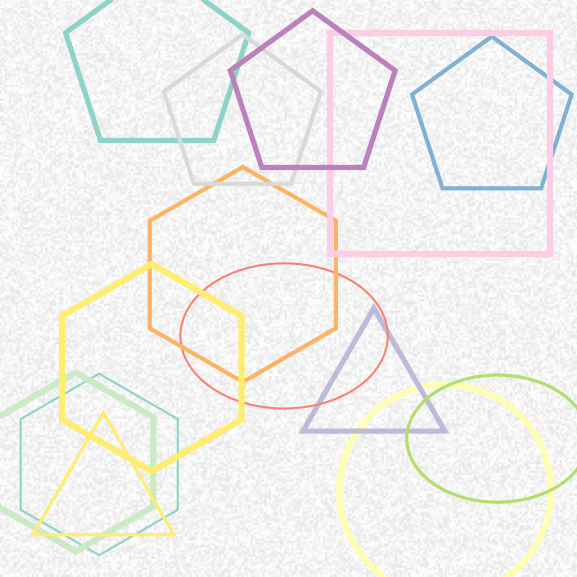[{"shape": "hexagon", "thickness": 1, "radius": 0.79, "center": [0.172, 0.195]}, {"shape": "pentagon", "thickness": 2.5, "radius": 0.83, "center": [0.272, 0.891]}, {"shape": "circle", "thickness": 3, "radius": 0.92, "center": [0.771, 0.15]}, {"shape": "triangle", "thickness": 2.5, "radius": 0.71, "center": [0.647, 0.324]}, {"shape": "oval", "thickness": 1, "radius": 0.9, "center": [0.492, 0.417]}, {"shape": "pentagon", "thickness": 2, "radius": 0.73, "center": [0.852, 0.791]}, {"shape": "hexagon", "thickness": 2, "radius": 0.93, "center": [0.42, 0.524]}, {"shape": "oval", "thickness": 1.5, "radius": 0.79, "center": [0.862, 0.24]}, {"shape": "square", "thickness": 3, "radius": 0.95, "center": [0.762, 0.751]}, {"shape": "pentagon", "thickness": 2, "radius": 0.71, "center": [0.42, 0.796]}, {"shape": "pentagon", "thickness": 2.5, "radius": 0.75, "center": [0.541, 0.83]}, {"shape": "hexagon", "thickness": 3, "radius": 0.77, "center": [0.131, 0.199]}, {"shape": "hexagon", "thickness": 3, "radius": 0.9, "center": [0.263, 0.362]}, {"shape": "triangle", "thickness": 1.5, "radius": 0.7, "center": [0.179, 0.144]}]